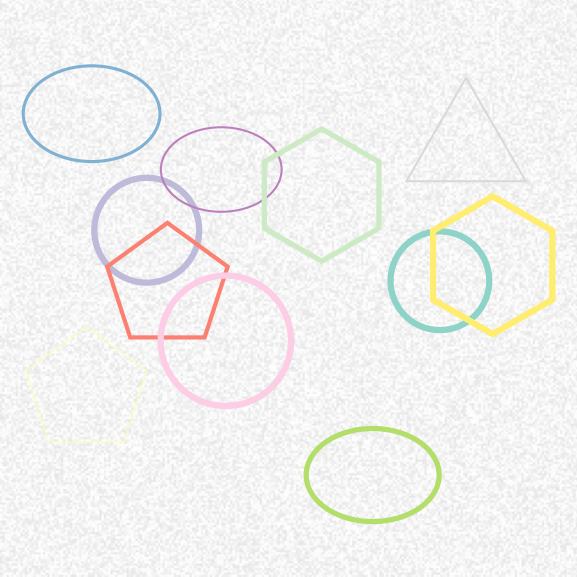[{"shape": "circle", "thickness": 3, "radius": 0.43, "center": [0.762, 0.513]}, {"shape": "pentagon", "thickness": 0.5, "radius": 0.55, "center": [0.149, 0.323]}, {"shape": "circle", "thickness": 3, "radius": 0.45, "center": [0.254, 0.6]}, {"shape": "pentagon", "thickness": 2, "radius": 0.55, "center": [0.29, 0.504]}, {"shape": "oval", "thickness": 1.5, "radius": 0.59, "center": [0.159, 0.802]}, {"shape": "oval", "thickness": 2.5, "radius": 0.58, "center": [0.645, 0.177]}, {"shape": "circle", "thickness": 3, "radius": 0.56, "center": [0.391, 0.409]}, {"shape": "triangle", "thickness": 1, "radius": 0.6, "center": [0.807, 0.745]}, {"shape": "oval", "thickness": 1, "radius": 0.52, "center": [0.383, 0.706]}, {"shape": "hexagon", "thickness": 2.5, "radius": 0.57, "center": [0.557, 0.661]}, {"shape": "hexagon", "thickness": 3, "radius": 0.6, "center": [0.853, 0.54]}]